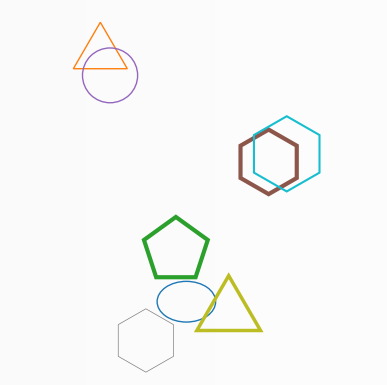[{"shape": "oval", "thickness": 1, "radius": 0.38, "center": [0.481, 0.216]}, {"shape": "triangle", "thickness": 1, "radius": 0.4, "center": [0.259, 0.862]}, {"shape": "pentagon", "thickness": 3, "radius": 0.43, "center": [0.454, 0.35]}, {"shape": "circle", "thickness": 1, "radius": 0.36, "center": [0.284, 0.804]}, {"shape": "hexagon", "thickness": 3, "radius": 0.42, "center": [0.693, 0.58]}, {"shape": "hexagon", "thickness": 0.5, "radius": 0.41, "center": [0.376, 0.116]}, {"shape": "triangle", "thickness": 2.5, "radius": 0.47, "center": [0.59, 0.189]}, {"shape": "hexagon", "thickness": 1.5, "radius": 0.49, "center": [0.74, 0.6]}]